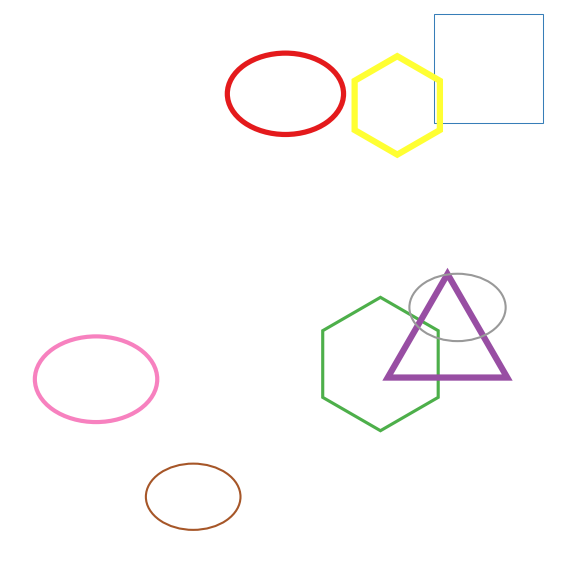[{"shape": "oval", "thickness": 2.5, "radius": 0.5, "center": [0.494, 0.837]}, {"shape": "square", "thickness": 0.5, "radius": 0.47, "center": [0.845, 0.881]}, {"shape": "hexagon", "thickness": 1.5, "radius": 0.58, "center": [0.659, 0.369]}, {"shape": "triangle", "thickness": 3, "radius": 0.6, "center": [0.775, 0.405]}, {"shape": "hexagon", "thickness": 3, "radius": 0.43, "center": [0.688, 0.817]}, {"shape": "oval", "thickness": 1, "radius": 0.41, "center": [0.335, 0.139]}, {"shape": "oval", "thickness": 2, "radius": 0.53, "center": [0.166, 0.342]}, {"shape": "oval", "thickness": 1, "radius": 0.42, "center": [0.792, 0.467]}]